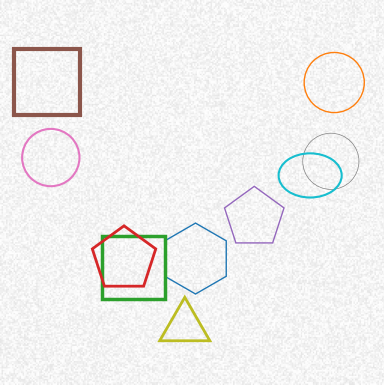[{"shape": "hexagon", "thickness": 1, "radius": 0.46, "center": [0.508, 0.328]}, {"shape": "circle", "thickness": 1, "radius": 0.39, "center": [0.868, 0.786]}, {"shape": "square", "thickness": 2.5, "radius": 0.41, "center": [0.347, 0.305]}, {"shape": "pentagon", "thickness": 2, "radius": 0.43, "center": [0.322, 0.327]}, {"shape": "pentagon", "thickness": 1, "radius": 0.41, "center": [0.66, 0.435]}, {"shape": "square", "thickness": 3, "radius": 0.43, "center": [0.122, 0.786]}, {"shape": "circle", "thickness": 1.5, "radius": 0.37, "center": [0.132, 0.591]}, {"shape": "circle", "thickness": 0.5, "radius": 0.36, "center": [0.859, 0.581]}, {"shape": "triangle", "thickness": 2, "radius": 0.38, "center": [0.48, 0.153]}, {"shape": "oval", "thickness": 1.5, "radius": 0.41, "center": [0.806, 0.544]}]